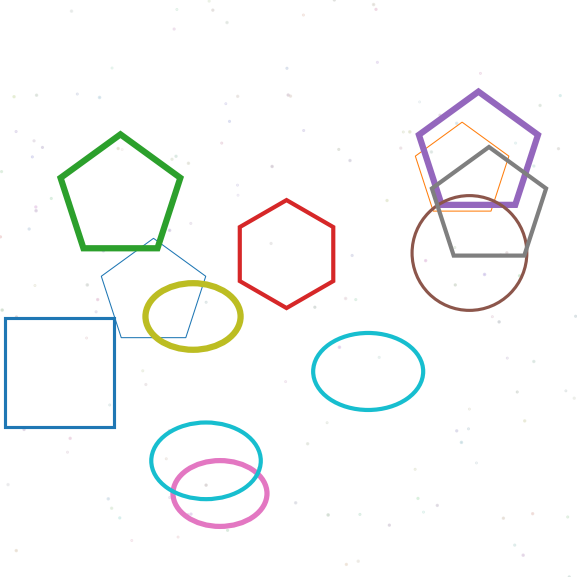[{"shape": "pentagon", "thickness": 0.5, "radius": 0.48, "center": [0.266, 0.491]}, {"shape": "square", "thickness": 1.5, "radius": 0.47, "center": [0.103, 0.354]}, {"shape": "pentagon", "thickness": 0.5, "radius": 0.43, "center": [0.8, 0.702]}, {"shape": "pentagon", "thickness": 3, "radius": 0.55, "center": [0.209, 0.657]}, {"shape": "hexagon", "thickness": 2, "radius": 0.47, "center": [0.496, 0.559]}, {"shape": "pentagon", "thickness": 3, "radius": 0.54, "center": [0.828, 0.732]}, {"shape": "circle", "thickness": 1.5, "radius": 0.5, "center": [0.813, 0.561]}, {"shape": "oval", "thickness": 2.5, "radius": 0.41, "center": [0.381, 0.145]}, {"shape": "pentagon", "thickness": 2, "radius": 0.52, "center": [0.847, 0.641]}, {"shape": "oval", "thickness": 3, "radius": 0.41, "center": [0.334, 0.451]}, {"shape": "oval", "thickness": 2, "radius": 0.47, "center": [0.357, 0.201]}, {"shape": "oval", "thickness": 2, "radius": 0.48, "center": [0.638, 0.356]}]